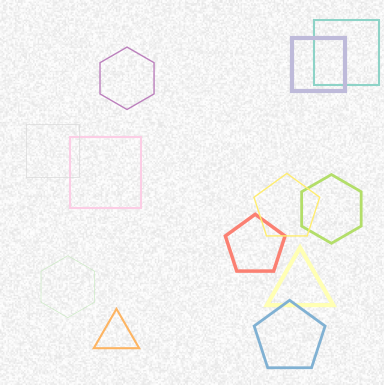[{"shape": "square", "thickness": 1.5, "radius": 0.42, "center": [0.9, 0.863]}, {"shape": "triangle", "thickness": 3, "radius": 0.5, "center": [0.779, 0.257]}, {"shape": "square", "thickness": 3, "radius": 0.35, "center": [0.827, 0.832]}, {"shape": "pentagon", "thickness": 2.5, "radius": 0.41, "center": [0.663, 0.362]}, {"shape": "pentagon", "thickness": 2, "radius": 0.48, "center": [0.752, 0.123]}, {"shape": "triangle", "thickness": 1.5, "radius": 0.34, "center": [0.303, 0.13]}, {"shape": "hexagon", "thickness": 2, "radius": 0.45, "center": [0.861, 0.457]}, {"shape": "square", "thickness": 1.5, "radius": 0.46, "center": [0.273, 0.551]}, {"shape": "square", "thickness": 0.5, "radius": 0.35, "center": [0.137, 0.609]}, {"shape": "hexagon", "thickness": 1, "radius": 0.41, "center": [0.33, 0.797]}, {"shape": "hexagon", "thickness": 0.5, "radius": 0.4, "center": [0.176, 0.255]}, {"shape": "pentagon", "thickness": 1, "radius": 0.45, "center": [0.745, 0.46]}]